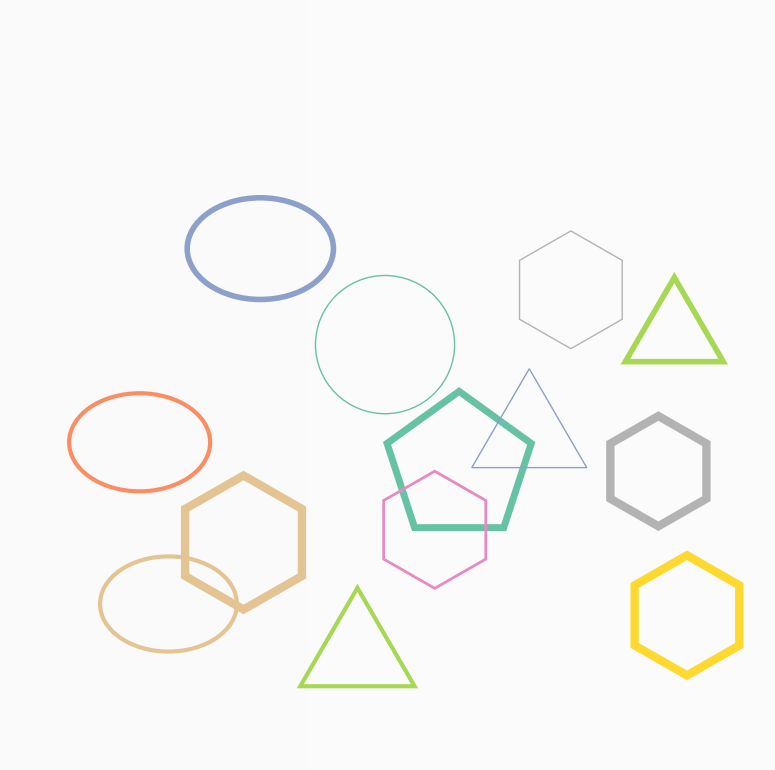[{"shape": "pentagon", "thickness": 2.5, "radius": 0.49, "center": [0.592, 0.394]}, {"shape": "circle", "thickness": 0.5, "radius": 0.45, "center": [0.497, 0.552]}, {"shape": "oval", "thickness": 1.5, "radius": 0.46, "center": [0.18, 0.426]}, {"shape": "oval", "thickness": 2, "radius": 0.47, "center": [0.336, 0.677]}, {"shape": "triangle", "thickness": 0.5, "radius": 0.43, "center": [0.683, 0.436]}, {"shape": "hexagon", "thickness": 1, "radius": 0.38, "center": [0.561, 0.312]}, {"shape": "triangle", "thickness": 1.5, "radius": 0.43, "center": [0.461, 0.151]}, {"shape": "triangle", "thickness": 2, "radius": 0.36, "center": [0.87, 0.567]}, {"shape": "hexagon", "thickness": 3, "radius": 0.39, "center": [0.886, 0.201]}, {"shape": "oval", "thickness": 1.5, "radius": 0.44, "center": [0.217, 0.216]}, {"shape": "hexagon", "thickness": 3, "radius": 0.44, "center": [0.314, 0.295]}, {"shape": "hexagon", "thickness": 3, "radius": 0.36, "center": [0.85, 0.388]}, {"shape": "hexagon", "thickness": 0.5, "radius": 0.38, "center": [0.737, 0.624]}]